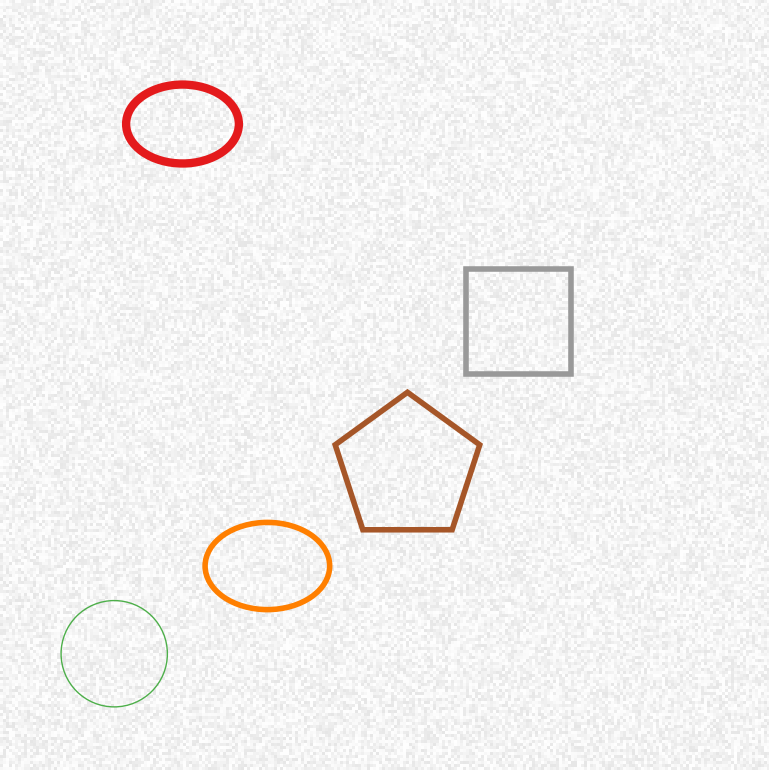[{"shape": "oval", "thickness": 3, "radius": 0.37, "center": [0.237, 0.839]}, {"shape": "circle", "thickness": 0.5, "radius": 0.35, "center": [0.148, 0.151]}, {"shape": "oval", "thickness": 2, "radius": 0.4, "center": [0.347, 0.265]}, {"shape": "pentagon", "thickness": 2, "radius": 0.49, "center": [0.529, 0.392]}, {"shape": "square", "thickness": 2, "radius": 0.34, "center": [0.673, 0.582]}]